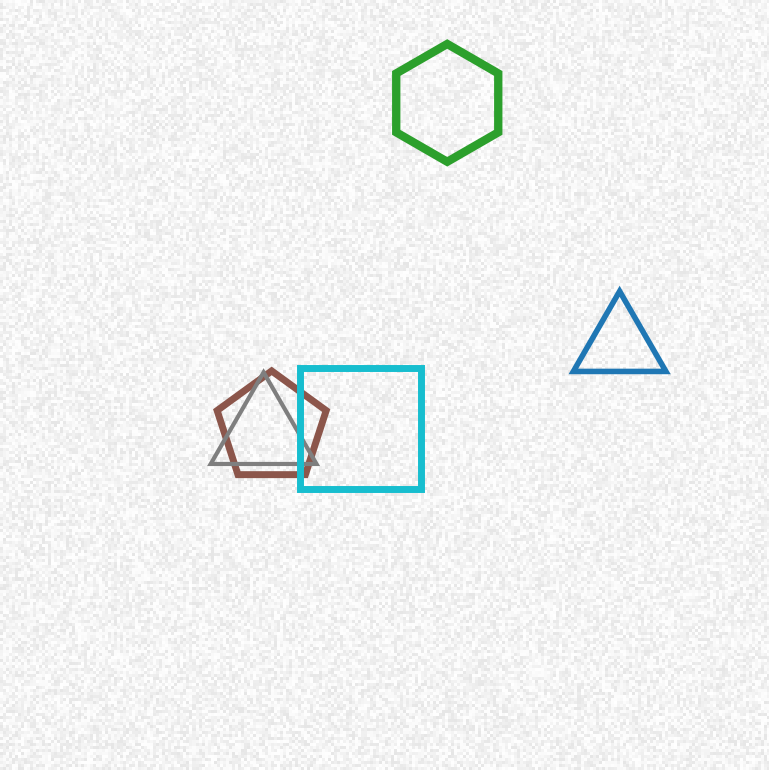[{"shape": "triangle", "thickness": 2, "radius": 0.35, "center": [0.805, 0.552]}, {"shape": "hexagon", "thickness": 3, "radius": 0.38, "center": [0.581, 0.866]}, {"shape": "pentagon", "thickness": 2.5, "radius": 0.37, "center": [0.353, 0.444]}, {"shape": "triangle", "thickness": 1.5, "radius": 0.4, "center": [0.342, 0.437]}, {"shape": "square", "thickness": 2.5, "radius": 0.39, "center": [0.468, 0.444]}]